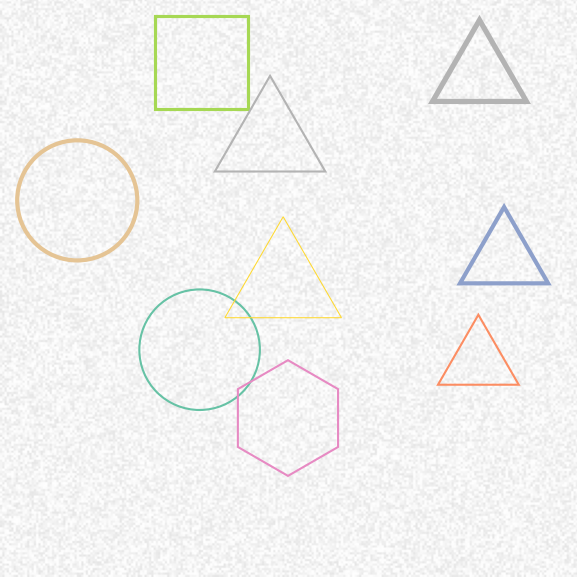[{"shape": "circle", "thickness": 1, "radius": 0.52, "center": [0.346, 0.394]}, {"shape": "triangle", "thickness": 1, "radius": 0.4, "center": [0.828, 0.373]}, {"shape": "triangle", "thickness": 2, "radius": 0.44, "center": [0.873, 0.553]}, {"shape": "hexagon", "thickness": 1, "radius": 0.5, "center": [0.499, 0.275]}, {"shape": "square", "thickness": 1.5, "radius": 0.4, "center": [0.348, 0.891]}, {"shape": "triangle", "thickness": 0.5, "radius": 0.58, "center": [0.49, 0.507]}, {"shape": "circle", "thickness": 2, "radius": 0.52, "center": [0.134, 0.652]}, {"shape": "triangle", "thickness": 2.5, "radius": 0.47, "center": [0.83, 0.87]}, {"shape": "triangle", "thickness": 1, "radius": 0.55, "center": [0.468, 0.757]}]